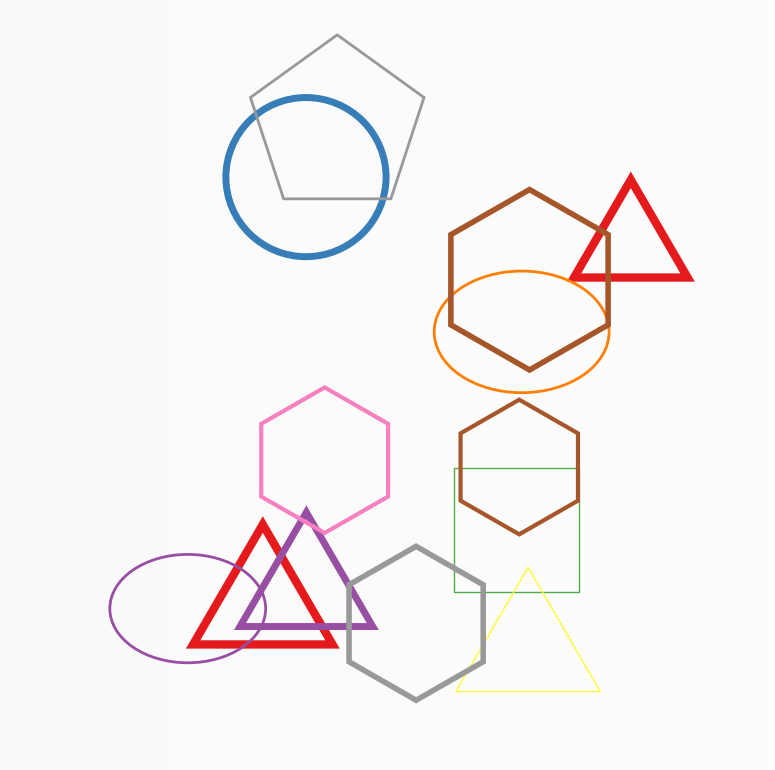[{"shape": "triangle", "thickness": 3, "radius": 0.52, "center": [0.339, 0.215]}, {"shape": "triangle", "thickness": 3, "radius": 0.42, "center": [0.814, 0.682]}, {"shape": "circle", "thickness": 2.5, "radius": 0.52, "center": [0.395, 0.77]}, {"shape": "square", "thickness": 0.5, "radius": 0.4, "center": [0.667, 0.311]}, {"shape": "triangle", "thickness": 2.5, "radius": 0.49, "center": [0.395, 0.236]}, {"shape": "oval", "thickness": 1, "radius": 0.5, "center": [0.242, 0.21]}, {"shape": "oval", "thickness": 1, "radius": 0.56, "center": [0.673, 0.569]}, {"shape": "triangle", "thickness": 0.5, "radius": 0.54, "center": [0.681, 0.156]}, {"shape": "hexagon", "thickness": 1.5, "radius": 0.44, "center": [0.67, 0.393]}, {"shape": "hexagon", "thickness": 2, "radius": 0.59, "center": [0.683, 0.637]}, {"shape": "hexagon", "thickness": 1.5, "radius": 0.47, "center": [0.419, 0.402]}, {"shape": "pentagon", "thickness": 1, "radius": 0.59, "center": [0.435, 0.837]}, {"shape": "hexagon", "thickness": 2, "radius": 0.5, "center": [0.537, 0.191]}]